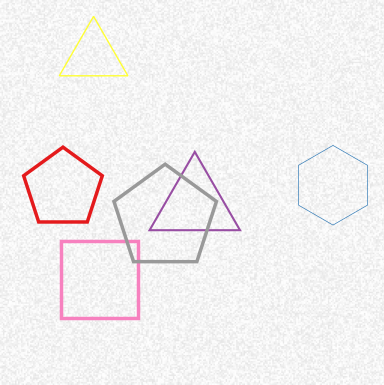[{"shape": "pentagon", "thickness": 2.5, "radius": 0.54, "center": [0.164, 0.51]}, {"shape": "hexagon", "thickness": 0.5, "radius": 0.52, "center": [0.865, 0.519]}, {"shape": "triangle", "thickness": 1.5, "radius": 0.68, "center": [0.506, 0.47]}, {"shape": "triangle", "thickness": 1, "radius": 0.51, "center": [0.243, 0.855]}, {"shape": "square", "thickness": 2.5, "radius": 0.5, "center": [0.258, 0.274]}, {"shape": "pentagon", "thickness": 2.5, "radius": 0.7, "center": [0.429, 0.434]}]